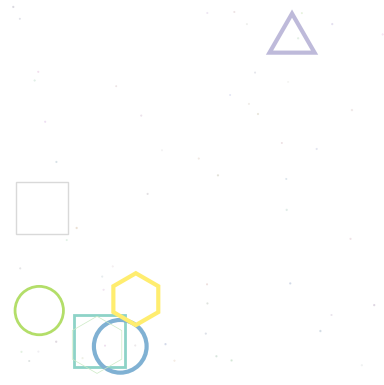[{"shape": "square", "thickness": 2, "radius": 0.33, "center": [0.259, 0.114]}, {"shape": "triangle", "thickness": 3, "radius": 0.34, "center": [0.759, 0.897]}, {"shape": "circle", "thickness": 3, "radius": 0.34, "center": [0.312, 0.1]}, {"shape": "circle", "thickness": 2, "radius": 0.31, "center": [0.102, 0.193]}, {"shape": "square", "thickness": 1, "radius": 0.34, "center": [0.11, 0.46]}, {"shape": "hexagon", "thickness": 0.5, "radius": 0.37, "center": [0.252, 0.104]}, {"shape": "hexagon", "thickness": 3, "radius": 0.34, "center": [0.353, 0.223]}]